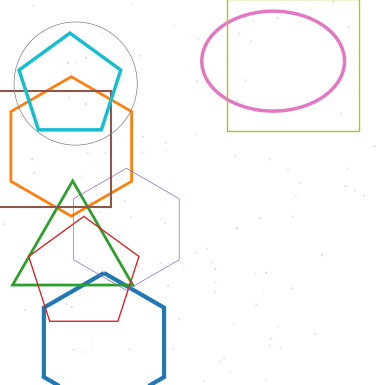[{"shape": "hexagon", "thickness": 3, "radius": 0.9, "center": [0.27, 0.111]}, {"shape": "hexagon", "thickness": 2, "radius": 0.91, "center": [0.185, 0.62]}, {"shape": "triangle", "thickness": 2, "radius": 0.9, "center": [0.189, 0.35]}, {"shape": "pentagon", "thickness": 1, "radius": 0.75, "center": [0.218, 0.287]}, {"shape": "hexagon", "thickness": 0.5, "radius": 0.79, "center": [0.328, 0.404]}, {"shape": "square", "thickness": 1.5, "radius": 0.75, "center": [0.138, 0.612]}, {"shape": "oval", "thickness": 2.5, "radius": 0.93, "center": [0.71, 0.841]}, {"shape": "circle", "thickness": 0.5, "radius": 0.8, "center": [0.197, 0.783]}, {"shape": "square", "thickness": 1, "radius": 0.86, "center": [0.761, 0.831]}, {"shape": "pentagon", "thickness": 2.5, "radius": 0.69, "center": [0.182, 0.775]}]